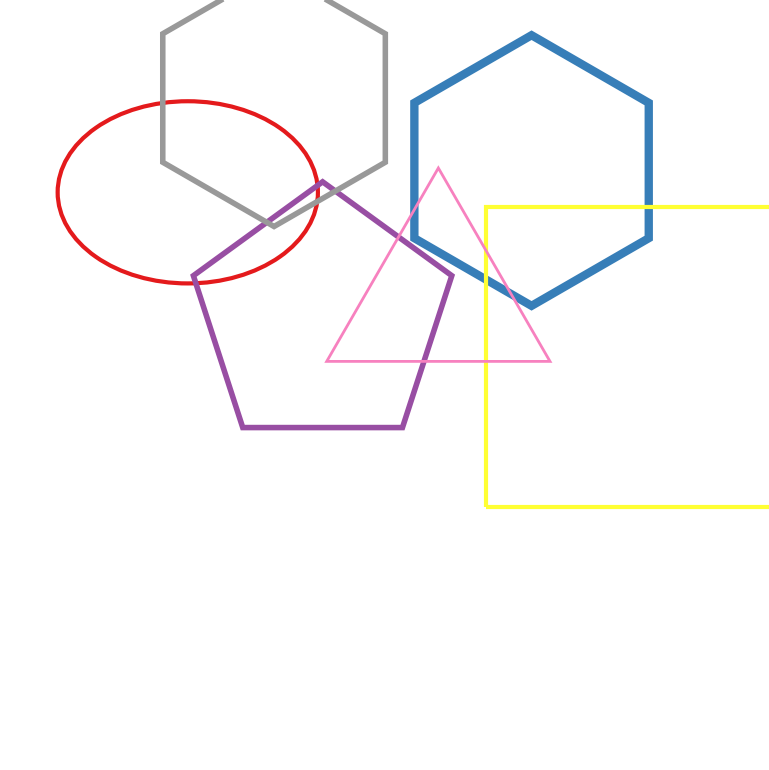[{"shape": "oval", "thickness": 1.5, "radius": 0.85, "center": [0.244, 0.75]}, {"shape": "hexagon", "thickness": 3, "radius": 0.88, "center": [0.69, 0.779]}, {"shape": "pentagon", "thickness": 2, "radius": 0.88, "center": [0.419, 0.587]}, {"shape": "square", "thickness": 1.5, "radius": 0.98, "center": [0.826, 0.536]}, {"shape": "triangle", "thickness": 1, "radius": 0.84, "center": [0.569, 0.614]}, {"shape": "hexagon", "thickness": 2, "radius": 0.83, "center": [0.356, 0.873]}]